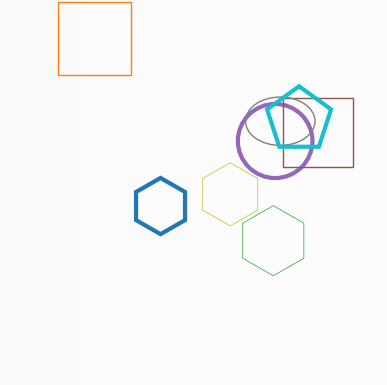[{"shape": "hexagon", "thickness": 3, "radius": 0.36, "center": [0.414, 0.465]}, {"shape": "square", "thickness": 1, "radius": 0.47, "center": [0.244, 0.9]}, {"shape": "hexagon", "thickness": 0.5, "radius": 0.46, "center": [0.705, 0.375]}, {"shape": "circle", "thickness": 3, "radius": 0.48, "center": [0.71, 0.634]}, {"shape": "square", "thickness": 1, "radius": 0.45, "center": [0.821, 0.656]}, {"shape": "oval", "thickness": 1, "radius": 0.45, "center": [0.723, 0.685]}, {"shape": "hexagon", "thickness": 0.5, "radius": 0.41, "center": [0.594, 0.495]}, {"shape": "pentagon", "thickness": 3, "radius": 0.43, "center": [0.772, 0.689]}]